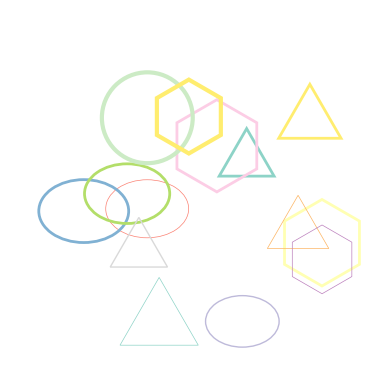[{"shape": "triangle", "thickness": 2, "radius": 0.41, "center": [0.641, 0.584]}, {"shape": "triangle", "thickness": 0.5, "radius": 0.59, "center": [0.413, 0.162]}, {"shape": "hexagon", "thickness": 2, "radius": 0.56, "center": [0.836, 0.37]}, {"shape": "oval", "thickness": 1, "radius": 0.48, "center": [0.629, 0.165]}, {"shape": "oval", "thickness": 0.5, "radius": 0.54, "center": [0.382, 0.458]}, {"shape": "oval", "thickness": 2, "radius": 0.58, "center": [0.217, 0.452]}, {"shape": "triangle", "thickness": 0.5, "radius": 0.46, "center": [0.774, 0.401]}, {"shape": "oval", "thickness": 2, "radius": 0.55, "center": [0.33, 0.497]}, {"shape": "hexagon", "thickness": 2, "radius": 0.6, "center": [0.563, 0.621]}, {"shape": "triangle", "thickness": 1, "radius": 0.43, "center": [0.361, 0.349]}, {"shape": "hexagon", "thickness": 0.5, "radius": 0.45, "center": [0.837, 0.326]}, {"shape": "circle", "thickness": 3, "radius": 0.59, "center": [0.383, 0.694]}, {"shape": "triangle", "thickness": 2, "radius": 0.47, "center": [0.805, 0.688]}, {"shape": "hexagon", "thickness": 3, "radius": 0.48, "center": [0.491, 0.697]}]